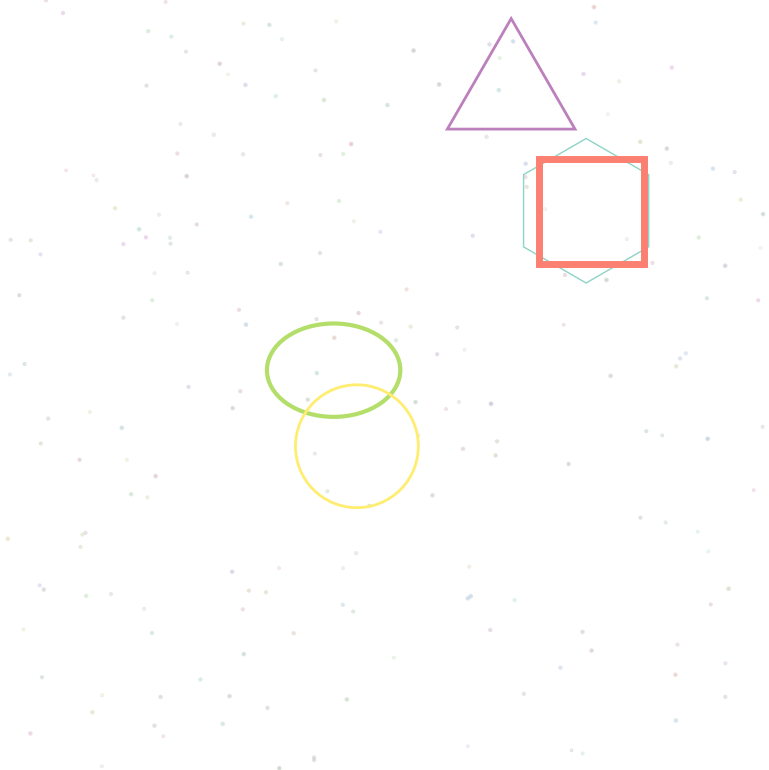[{"shape": "hexagon", "thickness": 0.5, "radius": 0.47, "center": [0.761, 0.726]}, {"shape": "square", "thickness": 2.5, "radius": 0.34, "center": [0.768, 0.725]}, {"shape": "oval", "thickness": 1.5, "radius": 0.43, "center": [0.433, 0.519]}, {"shape": "triangle", "thickness": 1, "radius": 0.48, "center": [0.664, 0.88]}, {"shape": "circle", "thickness": 1, "radius": 0.4, "center": [0.464, 0.42]}]